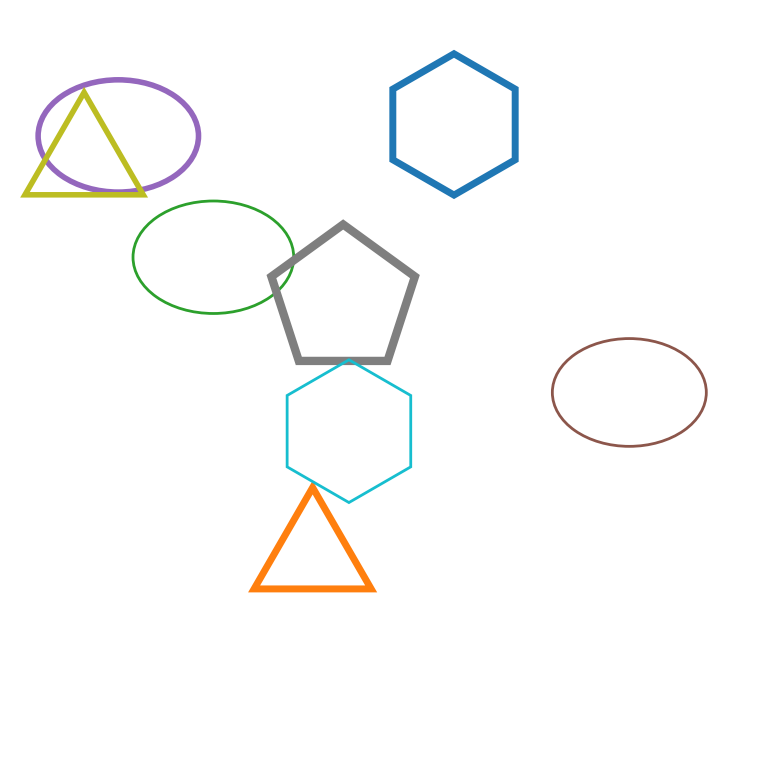[{"shape": "hexagon", "thickness": 2.5, "radius": 0.46, "center": [0.59, 0.838]}, {"shape": "triangle", "thickness": 2.5, "radius": 0.44, "center": [0.406, 0.279]}, {"shape": "oval", "thickness": 1, "radius": 0.52, "center": [0.277, 0.666]}, {"shape": "oval", "thickness": 2, "radius": 0.52, "center": [0.154, 0.823]}, {"shape": "oval", "thickness": 1, "radius": 0.5, "center": [0.817, 0.49]}, {"shape": "pentagon", "thickness": 3, "radius": 0.49, "center": [0.446, 0.611]}, {"shape": "triangle", "thickness": 2, "radius": 0.44, "center": [0.109, 0.791]}, {"shape": "hexagon", "thickness": 1, "radius": 0.46, "center": [0.453, 0.44]}]